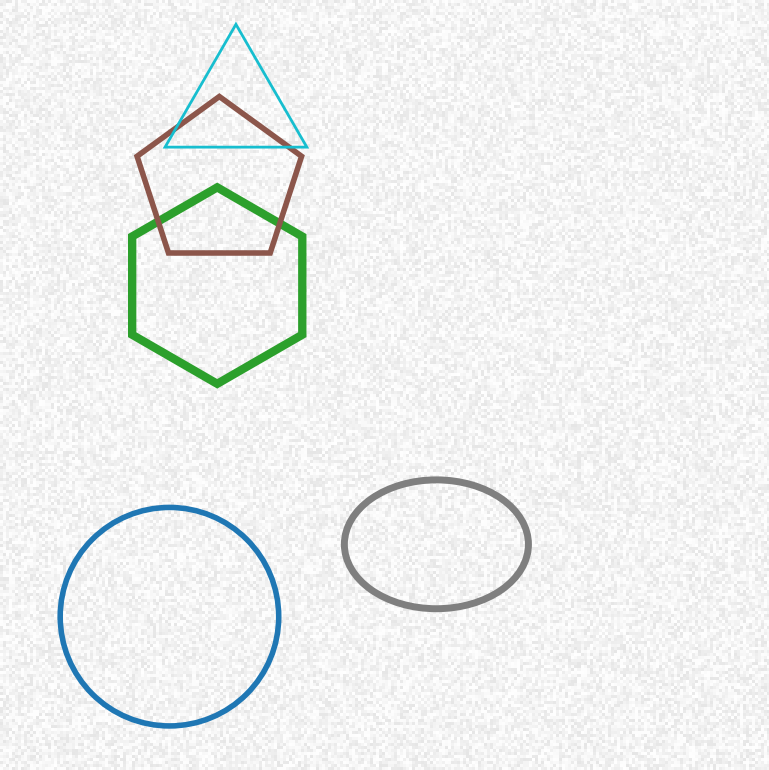[{"shape": "circle", "thickness": 2, "radius": 0.71, "center": [0.22, 0.199]}, {"shape": "hexagon", "thickness": 3, "radius": 0.64, "center": [0.282, 0.629]}, {"shape": "pentagon", "thickness": 2, "radius": 0.56, "center": [0.285, 0.762]}, {"shape": "oval", "thickness": 2.5, "radius": 0.6, "center": [0.567, 0.293]}, {"shape": "triangle", "thickness": 1, "radius": 0.53, "center": [0.306, 0.862]}]